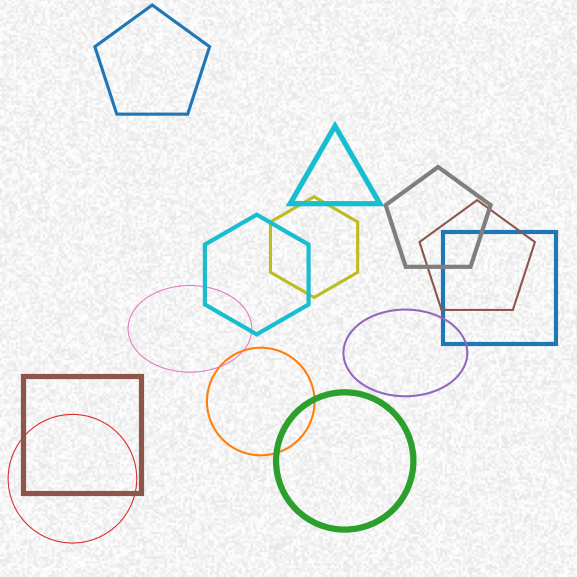[{"shape": "pentagon", "thickness": 1.5, "radius": 0.52, "center": [0.264, 0.886]}, {"shape": "square", "thickness": 2, "radius": 0.49, "center": [0.865, 0.5]}, {"shape": "circle", "thickness": 1, "radius": 0.47, "center": [0.452, 0.304]}, {"shape": "circle", "thickness": 3, "radius": 0.59, "center": [0.597, 0.201]}, {"shape": "circle", "thickness": 0.5, "radius": 0.56, "center": [0.125, 0.17]}, {"shape": "oval", "thickness": 1, "radius": 0.54, "center": [0.702, 0.388]}, {"shape": "square", "thickness": 2.5, "radius": 0.51, "center": [0.142, 0.246]}, {"shape": "pentagon", "thickness": 1, "radius": 0.53, "center": [0.826, 0.547]}, {"shape": "oval", "thickness": 0.5, "radius": 0.54, "center": [0.329, 0.43]}, {"shape": "pentagon", "thickness": 2, "radius": 0.48, "center": [0.759, 0.614]}, {"shape": "hexagon", "thickness": 1.5, "radius": 0.44, "center": [0.544, 0.571]}, {"shape": "hexagon", "thickness": 2, "radius": 0.52, "center": [0.445, 0.524]}, {"shape": "triangle", "thickness": 2.5, "radius": 0.45, "center": [0.58, 0.691]}]